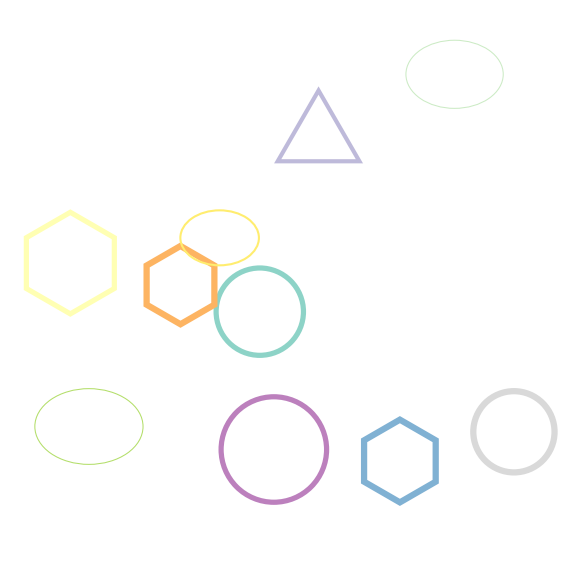[{"shape": "circle", "thickness": 2.5, "radius": 0.38, "center": [0.45, 0.459]}, {"shape": "hexagon", "thickness": 2.5, "radius": 0.44, "center": [0.122, 0.544]}, {"shape": "triangle", "thickness": 2, "radius": 0.41, "center": [0.552, 0.761]}, {"shape": "hexagon", "thickness": 3, "radius": 0.36, "center": [0.692, 0.201]}, {"shape": "hexagon", "thickness": 3, "radius": 0.34, "center": [0.313, 0.505]}, {"shape": "oval", "thickness": 0.5, "radius": 0.47, "center": [0.154, 0.261]}, {"shape": "circle", "thickness": 3, "radius": 0.35, "center": [0.89, 0.251]}, {"shape": "circle", "thickness": 2.5, "radius": 0.46, "center": [0.474, 0.221]}, {"shape": "oval", "thickness": 0.5, "radius": 0.42, "center": [0.787, 0.87]}, {"shape": "oval", "thickness": 1, "radius": 0.34, "center": [0.38, 0.587]}]